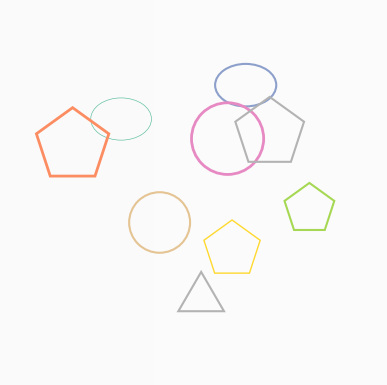[{"shape": "oval", "thickness": 0.5, "radius": 0.39, "center": [0.313, 0.691]}, {"shape": "pentagon", "thickness": 2, "radius": 0.49, "center": [0.187, 0.622]}, {"shape": "oval", "thickness": 1.5, "radius": 0.39, "center": [0.634, 0.779]}, {"shape": "circle", "thickness": 2, "radius": 0.47, "center": [0.587, 0.64]}, {"shape": "pentagon", "thickness": 1.5, "radius": 0.34, "center": [0.798, 0.457]}, {"shape": "pentagon", "thickness": 1, "radius": 0.38, "center": [0.599, 0.352]}, {"shape": "circle", "thickness": 1.5, "radius": 0.39, "center": [0.412, 0.422]}, {"shape": "triangle", "thickness": 1.5, "radius": 0.34, "center": [0.519, 0.226]}, {"shape": "pentagon", "thickness": 1.5, "radius": 0.47, "center": [0.696, 0.655]}]